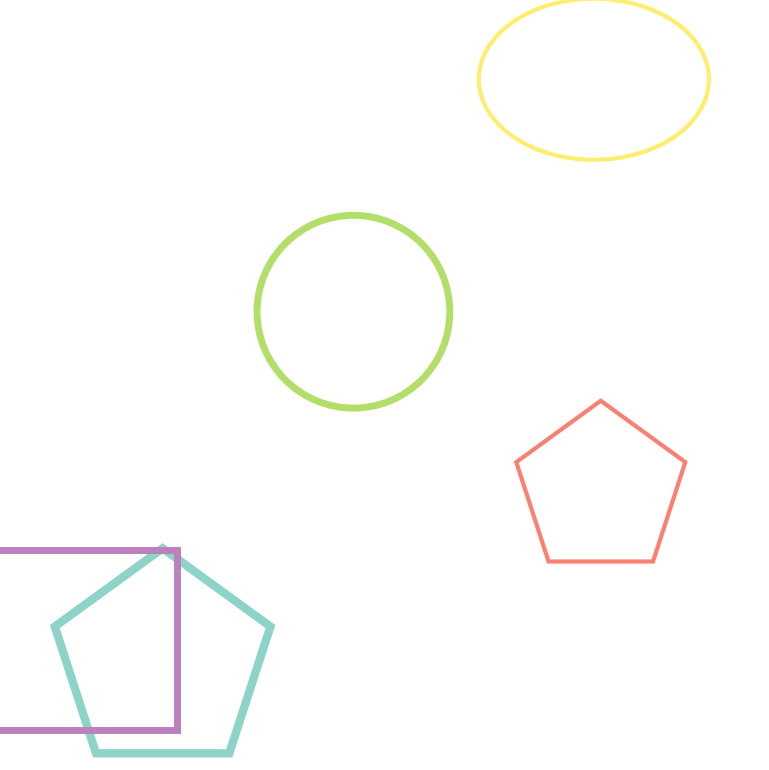[{"shape": "pentagon", "thickness": 3, "radius": 0.74, "center": [0.211, 0.141]}, {"shape": "pentagon", "thickness": 1.5, "radius": 0.58, "center": [0.78, 0.364]}, {"shape": "circle", "thickness": 2.5, "radius": 0.63, "center": [0.459, 0.595]}, {"shape": "square", "thickness": 2.5, "radius": 0.58, "center": [0.114, 0.169]}, {"shape": "oval", "thickness": 1.5, "radius": 0.75, "center": [0.771, 0.897]}]